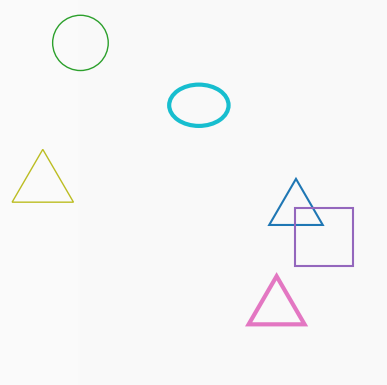[{"shape": "triangle", "thickness": 1.5, "radius": 0.4, "center": [0.764, 0.456]}, {"shape": "circle", "thickness": 1, "radius": 0.36, "center": [0.208, 0.889]}, {"shape": "square", "thickness": 1.5, "radius": 0.37, "center": [0.837, 0.384]}, {"shape": "triangle", "thickness": 3, "radius": 0.42, "center": [0.714, 0.199]}, {"shape": "triangle", "thickness": 1, "radius": 0.46, "center": [0.11, 0.521]}, {"shape": "oval", "thickness": 3, "radius": 0.38, "center": [0.513, 0.727]}]